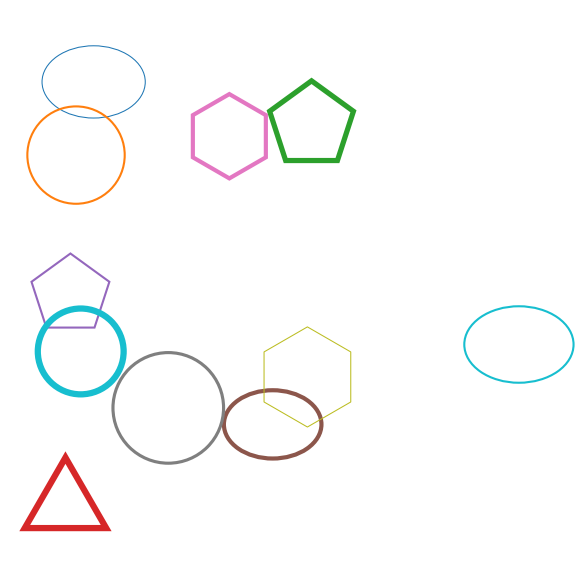[{"shape": "oval", "thickness": 0.5, "radius": 0.45, "center": [0.162, 0.857]}, {"shape": "circle", "thickness": 1, "radius": 0.42, "center": [0.132, 0.731]}, {"shape": "pentagon", "thickness": 2.5, "radius": 0.38, "center": [0.539, 0.783]}, {"shape": "triangle", "thickness": 3, "radius": 0.41, "center": [0.113, 0.125]}, {"shape": "pentagon", "thickness": 1, "radius": 0.35, "center": [0.122, 0.489]}, {"shape": "oval", "thickness": 2, "radius": 0.42, "center": [0.472, 0.264]}, {"shape": "hexagon", "thickness": 2, "radius": 0.36, "center": [0.397, 0.763]}, {"shape": "circle", "thickness": 1.5, "radius": 0.48, "center": [0.291, 0.293]}, {"shape": "hexagon", "thickness": 0.5, "radius": 0.43, "center": [0.532, 0.346]}, {"shape": "circle", "thickness": 3, "radius": 0.37, "center": [0.14, 0.391]}, {"shape": "oval", "thickness": 1, "radius": 0.47, "center": [0.899, 0.403]}]